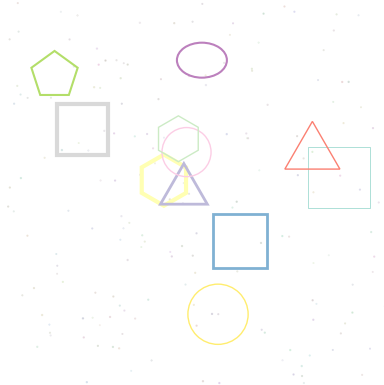[{"shape": "square", "thickness": 0.5, "radius": 0.4, "center": [0.88, 0.538]}, {"shape": "hexagon", "thickness": 3, "radius": 0.33, "center": [0.426, 0.532]}, {"shape": "triangle", "thickness": 2, "radius": 0.35, "center": [0.478, 0.505]}, {"shape": "triangle", "thickness": 1, "radius": 0.41, "center": [0.811, 0.602]}, {"shape": "square", "thickness": 2, "radius": 0.35, "center": [0.624, 0.374]}, {"shape": "pentagon", "thickness": 1.5, "radius": 0.32, "center": [0.142, 0.804]}, {"shape": "circle", "thickness": 1, "radius": 0.32, "center": [0.484, 0.605]}, {"shape": "square", "thickness": 3, "radius": 0.33, "center": [0.215, 0.663]}, {"shape": "oval", "thickness": 1.5, "radius": 0.32, "center": [0.524, 0.844]}, {"shape": "hexagon", "thickness": 1, "radius": 0.3, "center": [0.463, 0.64]}, {"shape": "circle", "thickness": 1, "radius": 0.39, "center": [0.566, 0.184]}]